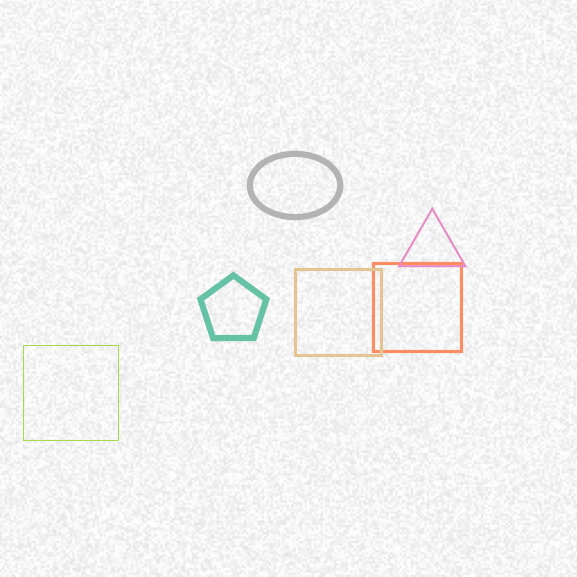[{"shape": "pentagon", "thickness": 3, "radius": 0.3, "center": [0.404, 0.462]}, {"shape": "square", "thickness": 1.5, "radius": 0.38, "center": [0.722, 0.467]}, {"shape": "triangle", "thickness": 1, "radius": 0.33, "center": [0.749, 0.571]}, {"shape": "square", "thickness": 0.5, "radius": 0.41, "center": [0.122, 0.319]}, {"shape": "square", "thickness": 1.5, "radius": 0.37, "center": [0.585, 0.459]}, {"shape": "oval", "thickness": 3, "radius": 0.39, "center": [0.511, 0.678]}]